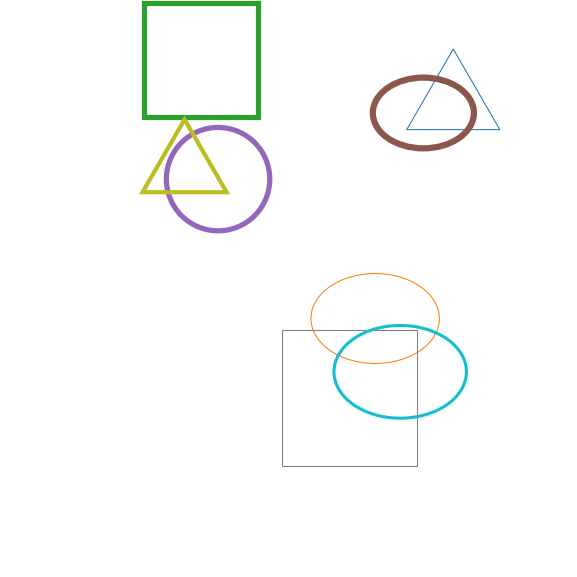[{"shape": "triangle", "thickness": 0.5, "radius": 0.47, "center": [0.785, 0.821]}, {"shape": "oval", "thickness": 0.5, "radius": 0.56, "center": [0.65, 0.448]}, {"shape": "square", "thickness": 2.5, "radius": 0.49, "center": [0.348, 0.895]}, {"shape": "circle", "thickness": 2.5, "radius": 0.45, "center": [0.378, 0.689]}, {"shape": "oval", "thickness": 3, "radius": 0.44, "center": [0.733, 0.804]}, {"shape": "square", "thickness": 0.5, "radius": 0.59, "center": [0.605, 0.31]}, {"shape": "triangle", "thickness": 2, "radius": 0.42, "center": [0.32, 0.708]}, {"shape": "oval", "thickness": 1.5, "radius": 0.57, "center": [0.693, 0.355]}]